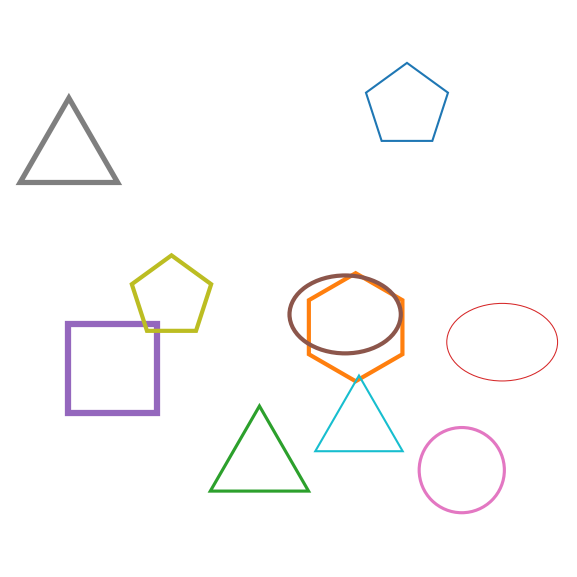[{"shape": "pentagon", "thickness": 1, "radius": 0.37, "center": [0.705, 0.816]}, {"shape": "hexagon", "thickness": 2, "radius": 0.47, "center": [0.616, 0.433]}, {"shape": "triangle", "thickness": 1.5, "radius": 0.49, "center": [0.449, 0.198]}, {"shape": "oval", "thickness": 0.5, "radius": 0.48, "center": [0.87, 0.407]}, {"shape": "square", "thickness": 3, "radius": 0.39, "center": [0.195, 0.361]}, {"shape": "oval", "thickness": 2, "radius": 0.48, "center": [0.598, 0.455]}, {"shape": "circle", "thickness": 1.5, "radius": 0.37, "center": [0.8, 0.185]}, {"shape": "triangle", "thickness": 2.5, "radius": 0.49, "center": [0.119, 0.732]}, {"shape": "pentagon", "thickness": 2, "radius": 0.36, "center": [0.297, 0.485]}, {"shape": "triangle", "thickness": 1, "radius": 0.44, "center": [0.622, 0.261]}]